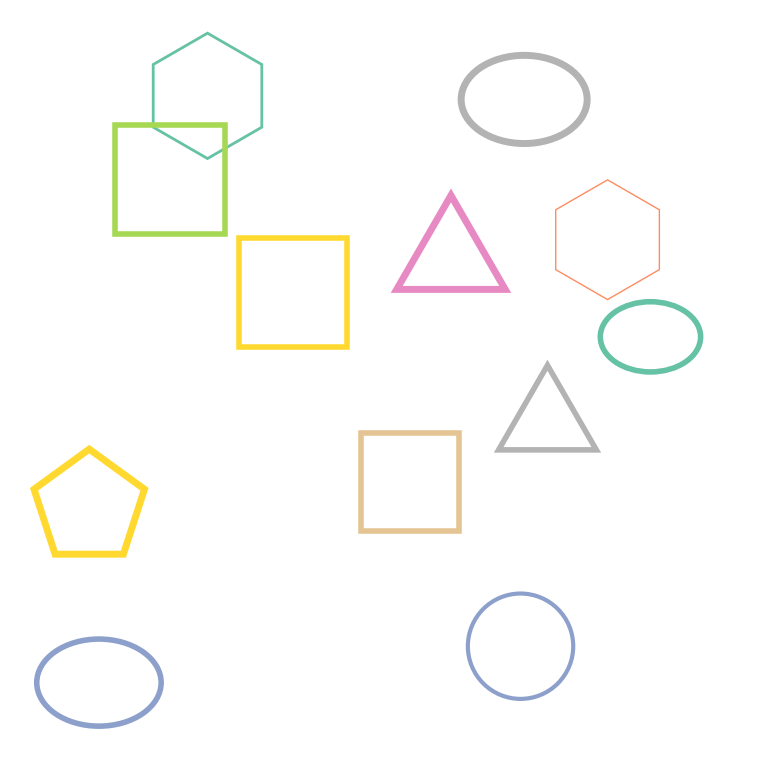[{"shape": "oval", "thickness": 2, "radius": 0.33, "center": [0.845, 0.563]}, {"shape": "hexagon", "thickness": 1, "radius": 0.41, "center": [0.269, 0.876]}, {"shape": "hexagon", "thickness": 0.5, "radius": 0.39, "center": [0.789, 0.689]}, {"shape": "circle", "thickness": 1.5, "radius": 0.34, "center": [0.676, 0.161]}, {"shape": "oval", "thickness": 2, "radius": 0.4, "center": [0.128, 0.113]}, {"shape": "triangle", "thickness": 2.5, "radius": 0.41, "center": [0.586, 0.665]}, {"shape": "square", "thickness": 2, "radius": 0.35, "center": [0.221, 0.767]}, {"shape": "square", "thickness": 2, "radius": 0.35, "center": [0.381, 0.62]}, {"shape": "pentagon", "thickness": 2.5, "radius": 0.38, "center": [0.116, 0.341]}, {"shape": "square", "thickness": 2, "radius": 0.32, "center": [0.532, 0.374]}, {"shape": "oval", "thickness": 2.5, "radius": 0.41, "center": [0.681, 0.871]}, {"shape": "triangle", "thickness": 2, "radius": 0.37, "center": [0.711, 0.452]}]